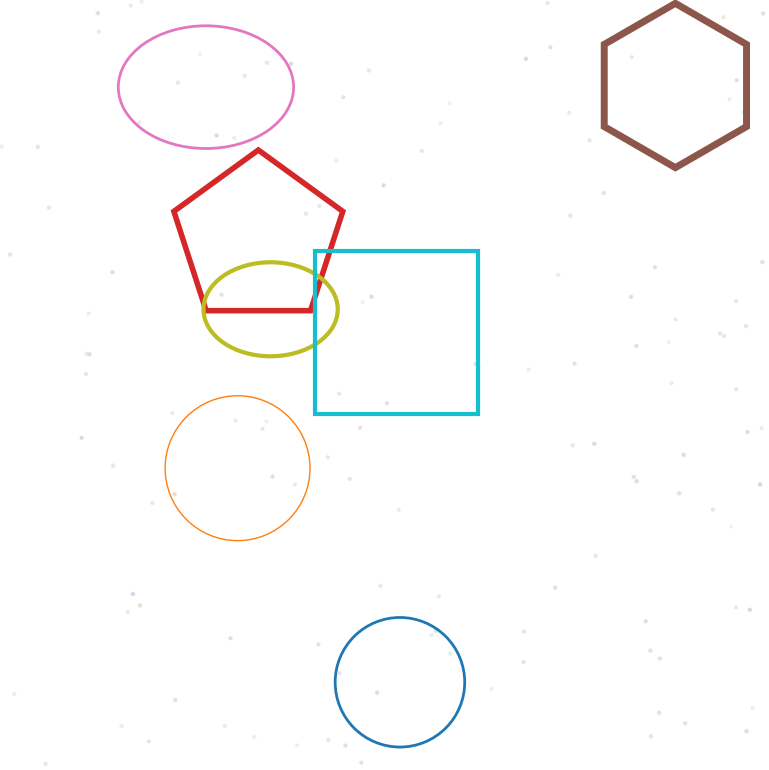[{"shape": "circle", "thickness": 1, "radius": 0.42, "center": [0.519, 0.114]}, {"shape": "circle", "thickness": 0.5, "radius": 0.47, "center": [0.309, 0.392]}, {"shape": "pentagon", "thickness": 2, "radius": 0.58, "center": [0.335, 0.69]}, {"shape": "hexagon", "thickness": 2.5, "radius": 0.53, "center": [0.877, 0.889]}, {"shape": "oval", "thickness": 1, "radius": 0.57, "center": [0.267, 0.887]}, {"shape": "oval", "thickness": 1.5, "radius": 0.44, "center": [0.351, 0.598]}, {"shape": "square", "thickness": 1.5, "radius": 0.53, "center": [0.515, 0.568]}]